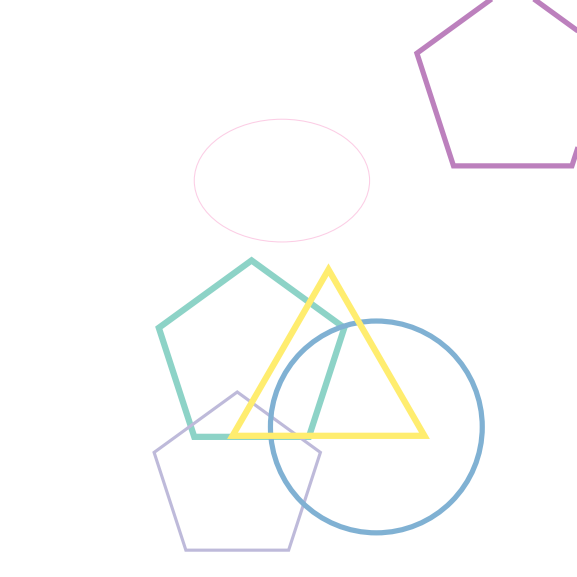[{"shape": "pentagon", "thickness": 3, "radius": 0.84, "center": [0.436, 0.379]}, {"shape": "pentagon", "thickness": 1.5, "radius": 0.76, "center": [0.411, 0.169]}, {"shape": "circle", "thickness": 2.5, "radius": 0.92, "center": [0.652, 0.26]}, {"shape": "oval", "thickness": 0.5, "radius": 0.76, "center": [0.488, 0.686]}, {"shape": "pentagon", "thickness": 2.5, "radius": 0.87, "center": [0.888, 0.853]}, {"shape": "triangle", "thickness": 3, "radius": 0.96, "center": [0.569, 0.34]}]